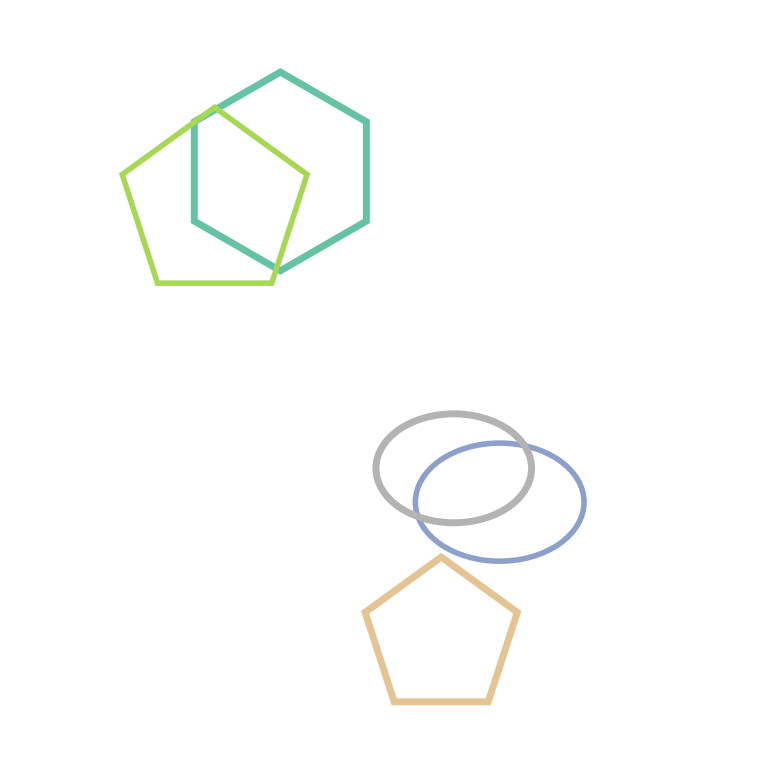[{"shape": "hexagon", "thickness": 2.5, "radius": 0.65, "center": [0.364, 0.777]}, {"shape": "oval", "thickness": 2, "radius": 0.55, "center": [0.649, 0.348]}, {"shape": "pentagon", "thickness": 2, "radius": 0.63, "center": [0.279, 0.734]}, {"shape": "pentagon", "thickness": 2.5, "radius": 0.52, "center": [0.573, 0.173]}, {"shape": "oval", "thickness": 2.5, "radius": 0.51, "center": [0.589, 0.392]}]